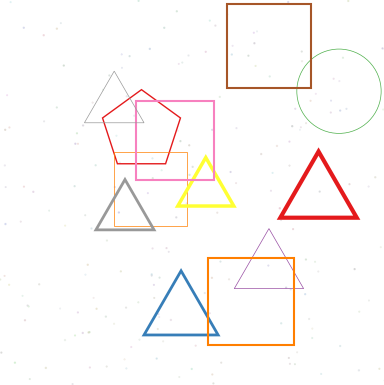[{"shape": "triangle", "thickness": 3, "radius": 0.57, "center": [0.827, 0.492]}, {"shape": "pentagon", "thickness": 1, "radius": 0.53, "center": [0.368, 0.661]}, {"shape": "triangle", "thickness": 2, "radius": 0.56, "center": [0.47, 0.185]}, {"shape": "circle", "thickness": 0.5, "radius": 0.55, "center": [0.88, 0.763]}, {"shape": "triangle", "thickness": 0.5, "radius": 0.52, "center": [0.699, 0.302]}, {"shape": "square", "thickness": 0.5, "radius": 0.48, "center": [0.39, 0.509]}, {"shape": "square", "thickness": 1.5, "radius": 0.56, "center": [0.651, 0.217]}, {"shape": "triangle", "thickness": 2.5, "radius": 0.42, "center": [0.534, 0.507]}, {"shape": "square", "thickness": 1.5, "radius": 0.54, "center": [0.698, 0.88]}, {"shape": "square", "thickness": 1.5, "radius": 0.51, "center": [0.454, 0.635]}, {"shape": "triangle", "thickness": 2, "radius": 0.44, "center": [0.325, 0.447]}, {"shape": "triangle", "thickness": 0.5, "radius": 0.45, "center": [0.297, 0.726]}]